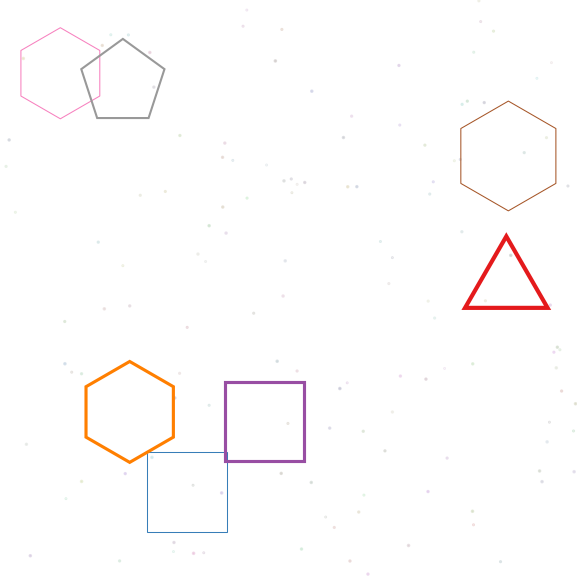[{"shape": "triangle", "thickness": 2, "radius": 0.41, "center": [0.877, 0.507]}, {"shape": "square", "thickness": 0.5, "radius": 0.35, "center": [0.323, 0.147]}, {"shape": "square", "thickness": 1.5, "radius": 0.34, "center": [0.457, 0.269]}, {"shape": "hexagon", "thickness": 1.5, "radius": 0.44, "center": [0.225, 0.286]}, {"shape": "hexagon", "thickness": 0.5, "radius": 0.48, "center": [0.88, 0.729]}, {"shape": "hexagon", "thickness": 0.5, "radius": 0.39, "center": [0.105, 0.872]}, {"shape": "pentagon", "thickness": 1, "radius": 0.38, "center": [0.213, 0.856]}]